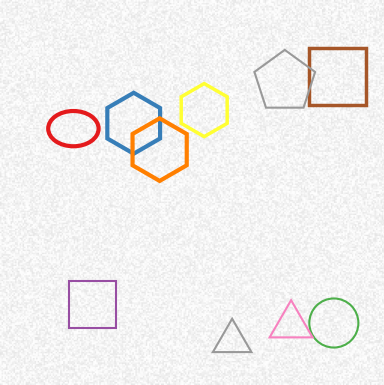[{"shape": "oval", "thickness": 3, "radius": 0.33, "center": [0.191, 0.666]}, {"shape": "hexagon", "thickness": 3, "radius": 0.4, "center": [0.347, 0.68]}, {"shape": "circle", "thickness": 1.5, "radius": 0.32, "center": [0.867, 0.161]}, {"shape": "square", "thickness": 1.5, "radius": 0.3, "center": [0.24, 0.209]}, {"shape": "hexagon", "thickness": 3, "radius": 0.41, "center": [0.415, 0.611]}, {"shape": "hexagon", "thickness": 2.5, "radius": 0.34, "center": [0.53, 0.714]}, {"shape": "square", "thickness": 2.5, "radius": 0.37, "center": [0.877, 0.802]}, {"shape": "triangle", "thickness": 1.5, "radius": 0.32, "center": [0.756, 0.156]}, {"shape": "pentagon", "thickness": 1.5, "radius": 0.41, "center": [0.74, 0.787]}, {"shape": "triangle", "thickness": 1.5, "radius": 0.29, "center": [0.603, 0.114]}]